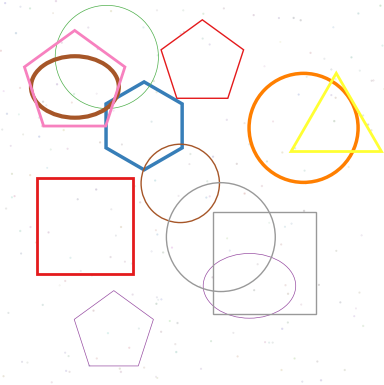[{"shape": "square", "thickness": 2, "radius": 0.62, "center": [0.221, 0.414]}, {"shape": "pentagon", "thickness": 1, "radius": 0.56, "center": [0.526, 0.836]}, {"shape": "hexagon", "thickness": 2.5, "radius": 0.57, "center": [0.374, 0.673]}, {"shape": "circle", "thickness": 0.5, "radius": 0.67, "center": [0.277, 0.852]}, {"shape": "oval", "thickness": 0.5, "radius": 0.6, "center": [0.648, 0.258]}, {"shape": "pentagon", "thickness": 0.5, "radius": 0.54, "center": [0.296, 0.137]}, {"shape": "circle", "thickness": 2.5, "radius": 0.71, "center": [0.789, 0.668]}, {"shape": "triangle", "thickness": 2, "radius": 0.68, "center": [0.873, 0.674]}, {"shape": "oval", "thickness": 3, "radius": 0.57, "center": [0.195, 0.774]}, {"shape": "circle", "thickness": 1, "radius": 0.51, "center": [0.468, 0.524]}, {"shape": "pentagon", "thickness": 2, "radius": 0.69, "center": [0.194, 0.784]}, {"shape": "square", "thickness": 1, "radius": 0.67, "center": [0.688, 0.317]}, {"shape": "circle", "thickness": 1, "radius": 0.71, "center": [0.574, 0.384]}]